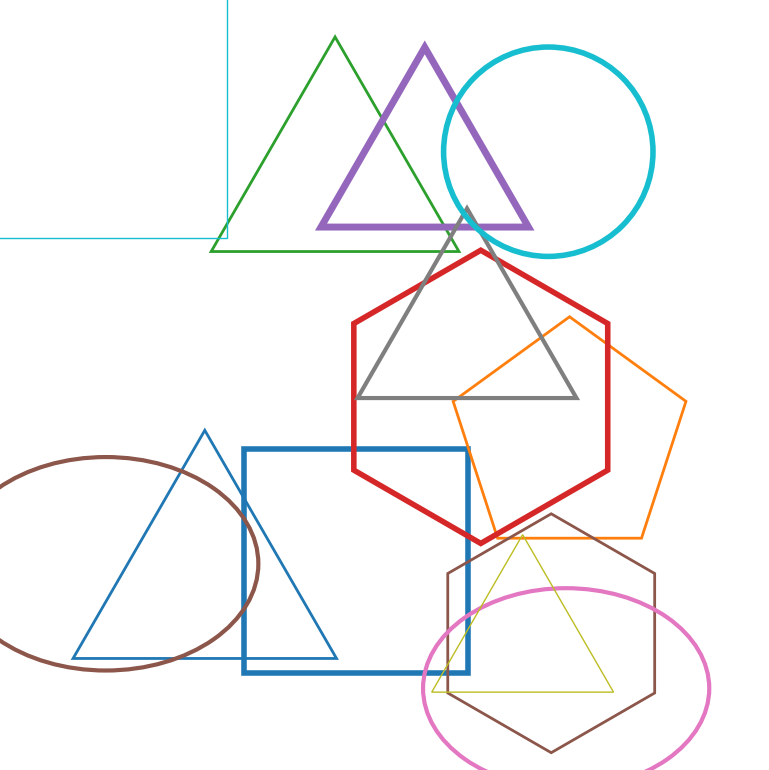[{"shape": "square", "thickness": 2, "radius": 0.73, "center": [0.462, 0.271]}, {"shape": "triangle", "thickness": 1, "radius": 0.99, "center": [0.266, 0.244]}, {"shape": "pentagon", "thickness": 1, "radius": 0.79, "center": [0.74, 0.43]}, {"shape": "triangle", "thickness": 1, "radius": 0.93, "center": [0.435, 0.766]}, {"shape": "hexagon", "thickness": 2, "radius": 0.95, "center": [0.624, 0.485]}, {"shape": "triangle", "thickness": 2.5, "radius": 0.78, "center": [0.552, 0.783]}, {"shape": "hexagon", "thickness": 1, "radius": 0.78, "center": [0.716, 0.178]}, {"shape": "oval", "thickness": 1.5, "radius": 0.99, "center": [0.138, 0.268]}, {"shape": "oval", "thickness": 1.5, "radius": 0.93, "center": [0.735, 0.106]}, {"shape": "triangle", "thickness": 1.5, "radius": 0.82, "center": [0.607, 0.565]}, {"shape": "triangle", "thickness": 0.5, "radius": 0.68, "center": [0.679, 0.169]}, {"shape": "square", "thickness": 0.5, "radius": 0.87, "center": [0.12, 0.865]}, {"shape": "circle", "thickness": 2, "radius": 0.68, "center": [0.712, 0.803]}]